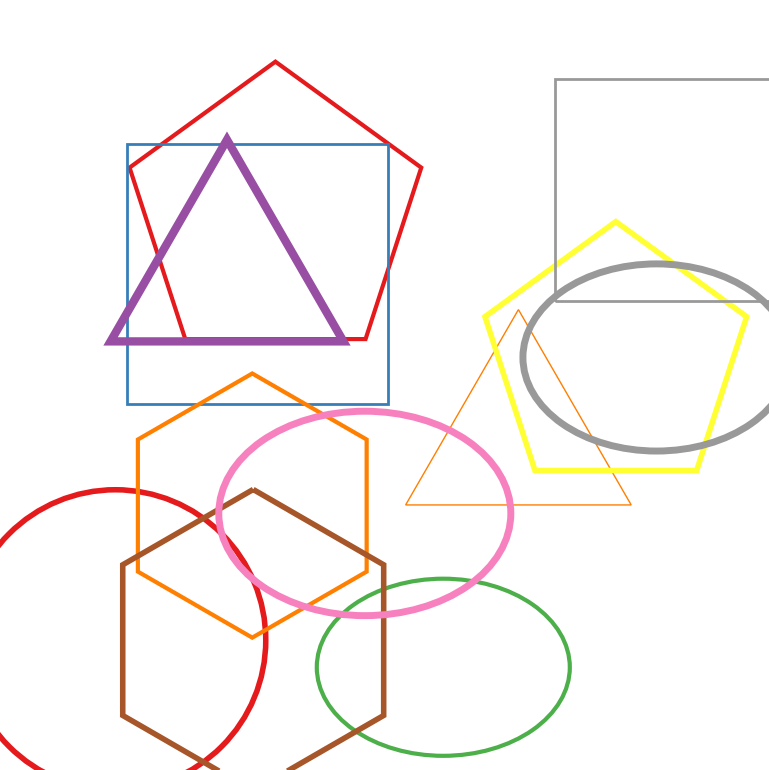[{"shape": "circle", "thickness": 2, "radius": 0.98, "center": [0.15, 0.169]}, {"shape": "pentagon", "thickness": 1.5, "radius": 1.0, "center": [0.358, 0.721]}, {"shape": "square", "thickness": 1, "radius": 0.85, "center": [0.334, 0.644]}, {"shape": "oval", "thickness": 1.5, "radius": 0.82, "center": [0.576, 0.133]}, {"shape": "triangle", "thickness": 3, "radius": 0.87, "center": [0.295, 0.644]}, {"shape": "triangle", "thickness": 0.5, "radius": 0.85, "center": [0.673, 0.429]}, {"shape": "hexagon", "thickness": 1.5, "radius": 0.86, "center": [0.328, 0.343]}, {"shape": "pentagon", "thickness": 2, "radius": 0.89, "center": [0.8, 0.534]}, {"shape": "hexagon", "thickness": 2, "radius": 0.98, "center": [0.329, 0.169]}, {"shape": "oval", "thickness": 2.5, "radius": 0.95, "center": [0.474, 0.333]}, {"shape": "oval", "thickness": 2.5, "radius": 0.87, "center": [0.853, 0.536]}, {"shape": "square", "thickness": 1, "radius": 0.72, "center": [0.865, 0.753]}]